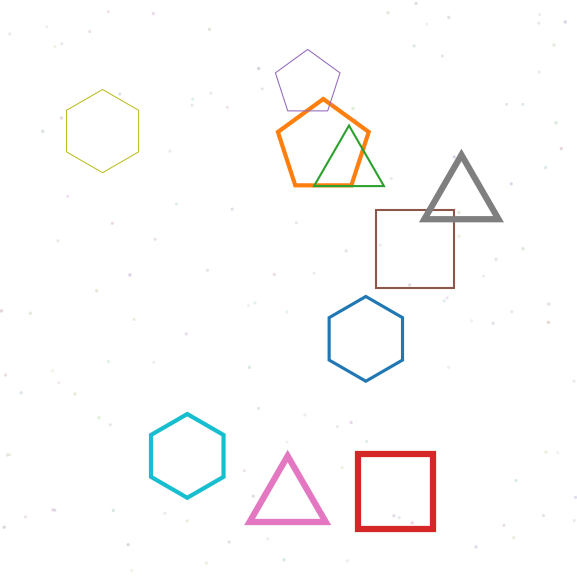[{"shape": "hexagon", "thickness": 1.5, "radius": 0.37, "center": [0.633, 0.412]}, {"shape": "pentagon", "thickness": 2, "radius": 0.41, "center": [0.56, 0.745]}, {"shape": "triangle", "thickness": 1, "radius": 0.35, "center": [0.604, 0.712]}, {"shape": "square", "thickness": 3, "radius": 0.33, "center": [0.685, 0.148]}, {"shape": "pentagon", "thickness": 0.5, "radius": 0.29, "center": [0.533, 0.855]}, {"shape": "square", "thickness": 1, "radius": 0.34, "center": [0.718, 0.568]}, {"shape": "triangle", "thickness": 3, "radius": 0.38, "center": [0.498, 0.133]}, {"shape": "triangle", "thickness": 3, "radius": 0.37, "center": [0.799, 0.657]}, {"shape": "hexagon", "thickness": 0.5, "radius": 0.36, "center": [0.178, 0.772]}, {"shape": "hexagon", "thickness": 2, "radius": 0.36, "center": [0.324, 0.21]}]